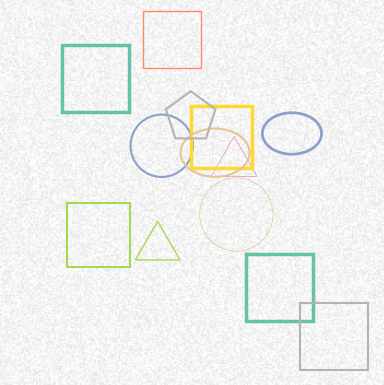[{"shape": "square", "thickness": 2.5, "radius": 0.43, "center": [0.726, 0.253]}, {"shape": "square", "thickness": 2.5, "radius": 0.43, "center": [0.247, 0.795]}, {"shape": "square", "thickness": 1, "radius": 0.37, "center": [0.447, 0.898]}, {"shape": "circle", "thickness": 1.5, "radius": 0.41, "center": [0.42, 0.621]}, {"shape": "oval", "thickness": 2, "radius": 0.38, "center": [0.758, 0.653]}, {"shape": "triangle", "thickness": 0.5, "radius": 0.34, "center": [0.608, 0.576]}, {"shape": "square", "thickness": 1.5, "radius": 0.41, "center": [0.256, 0.389]}, {"shape": "triangle", "thickness": 1, "radius": 0.34, "center": [0.41, 0.358]}, {"shape": "square", "thickness": 2.5, "radius": 0.4, "center": [0.576, 0.644]}, {"shape": "oval", "thickness": 1.5, "radius": 0.45, "center": [0.559, 0.603]}, {"shape": "circle", "thickness": 0.5, "radius": 0.48, "center": [0.614, 0.443]}, {"shape": "pentagon", "thickness": 1.5, "radius": 0.34, "center": [0.495, 0.695]}, {"shape": "square", "thickness": 1.5, "radius": 0.44, "center": [0.868, 0.126]}]